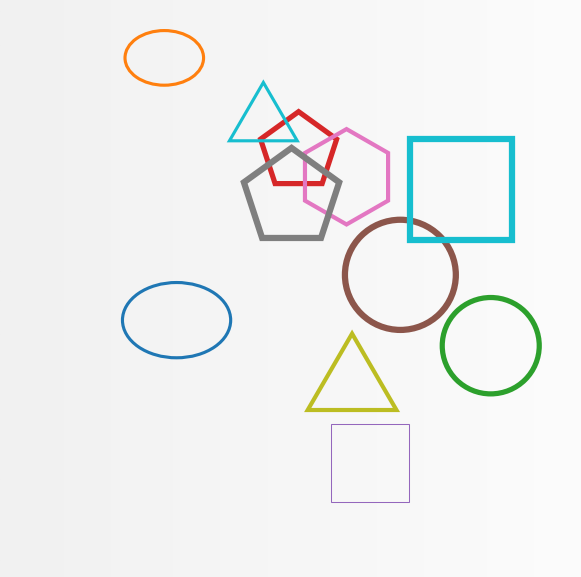[{"shape": "oval", "thickness": 1.5, "radius": 0.47, "center": [0.304, 0.445]}, {"shape": "oval", "thickness": 1.5, "radius": 0.34, "center": [0.283, 0.899]}, {"shape": "circle", "thickness": 2.5, "radius": 0.42, "center": [0.844, 0.401]}, {"shape": "pentagon", "thickness": 2.5, "radius": 0.34, "center": [0.514, 0.737]}, {"shape": "square", "thickness": 0.5, "radius": 0.34, "center": [0.637, 0.198]}, {"shape": "circle", "thickness": 3, "radius": 0.48, "center": [0.689, 0.523]}, {"shape": "hexagon", "thickness": 2, "radius": 0.41, "center": [0.596, 0.693]}, {"shape": "pentagon", "thickness": 3, "radius": 0.43, "center": [0.502, 0.657]}, {"shape": "triangle", "thickness": 2, "radius": 0.44, "center": [0.606, 0.333]}, {"shape": "square", "thickness": 3, "radius": 0.44, "center": [0.793, 0.671]}, {"shape": "triangle", "thickness": 1.5, "radius": 0.34, "center": [0.453, 0.789]}]